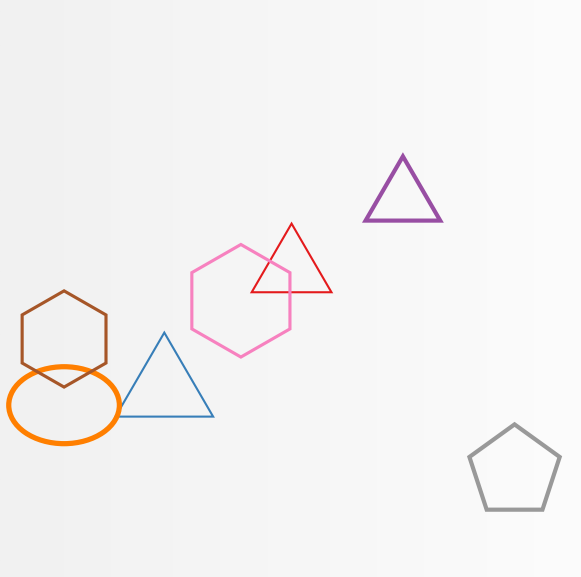[{"shape": "triangle", "thickness": 1, "radius": 0.4, "center": [0.502, 0.533]}, {"shape": "triangle", "thickness": 1, "radius": 0.48, "center": [0.283, 0.326]}, {"shape": "triangle", "thickness": 2, "radius": 0.37, "center": [0.693, 0.654]}, {"shape": "oval", "thickness": 2.5, "radius": 0.48, "center": [0.11, 0.297]}, {"shape": "hexagon", "thickness": 1.5, "radius": 0.42, "center": [0.11, 0.412]}, {"shape": "hexagon", "thickness": 1.5, "radius": 0.49, "center": [0.414, 0.478]}, {"shape": "pentagon", "thickness": 2, "radius": 0.41, "center": [0.885, 0.183]}]